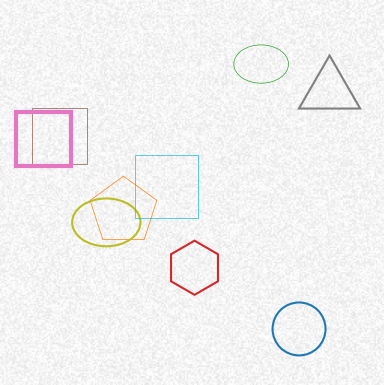[{"shape": "circle", "thickness": 1.5, "radius": 0.34, "center": [0.777, 0.146]}, {"shape": "pentagon", "thickness": 0.5, "radius": 0.46, "center": [0.321, 0.451]}, {"shape": "oval", "thickness": 0.5, "radius": 0.36, "center": [0.678, 0.834]}, {"shape": "hexagon", "thickness": 1.5, "radius": 0.35, "center": [0.505, 0.305]}, {"shape": "square", "thickness": 0.5, "radius": 0.36, "center": [0.155, 0.647]}, {"shape": "square", "thickness": 3, "radius": 0.36, "center": [0.113, 0.639]}, {"shape": "triangle", "thickness": 1.5, "radius": 0.46, "center": [0.856, 0.764]}, {"shape": "oval", "thickness": 1.5, "radius": 0.44, "center": [0.276, 0.422]}, {"shape": "square", "thickness": 0.5, "radius": 0.41, "center": [0.433, 0.516]}]